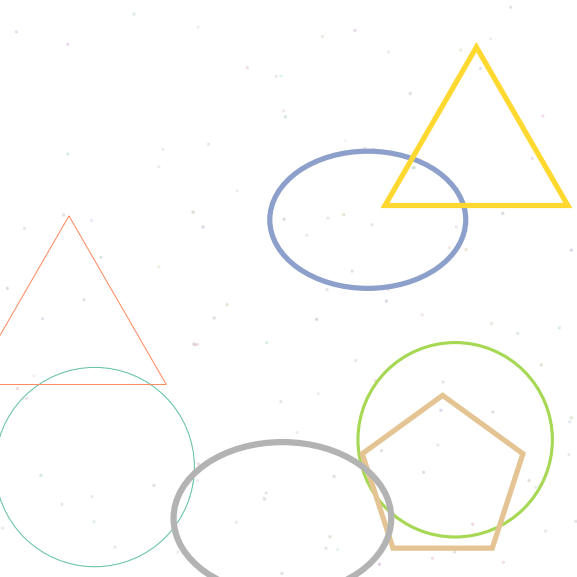[{"shape": "circle", "thickness": 0.5, "radius": 0.86, "center": [0.164, 0.19]}, {"shape": "triangle", "thickness": 0.5, "radius": 0.97, "center": [0.119, 0.431]}, {"shape": "oval", "thickness": 2.5, "radius": 0.85, "center": [0.637, 0.619]}, {"shape": "circle", "thickness": 1.5, "radius": 0.84, "center": [0.788, 0.238]}, {"shape": "triangle", "thickness": 2.5, "radius": 0.91, "center": [0.825, 0.735]}, {"shape": "pentagon", "thickness": 2.5, "radius": 0.73, "center": [0.766, 0.168]}, {"shape": "oval", "thickness": 3, "radius": 0.94, "center": [0.489, 0.102]}]